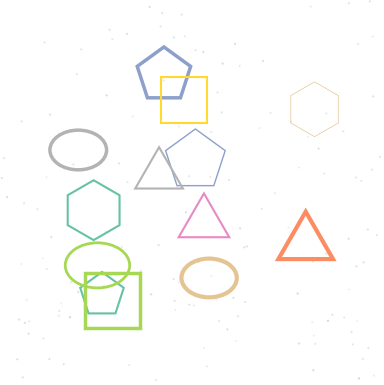[{"shape": "pentagon", "thickness": 1.5, "radius": 0.3, "center": [0.265, 0.234]}, {"shape": "hexagon", "thickness": 1.5, "radius": 0.39, "center": [0.243, 0.454]}, {"shape": "triangle", "thickness": 3, "radius": 0.41, "center": [0.794, 0.368]}, {"shape": "pentagon", "thickness": 2.5, "radius": 0.36, "center": [0.426, 0.805]}, {"shape": "pentagon", "thickness": 1, "radius": 0.41, "center": [0.508, 0.584]}, {"shape": "triangle", "thickness": 1.5, "radius": 0.38, "center": [0.53, 0.422]}, {"shape": "square", "thickness": 2.5, "radius": 0.36, "center": [0.293, 0.219]}, {"shape": "oval", "thickness": 2, "radius": 0.42, "center": [0.253, 0.311]}, {"shape": "square", "thickness": 1.5, "radius": 0.3, "center": [0.479, 0.74]}, {"shape": "oval", "thickness": 3, "radius": 0.36, "center": [0.543, 0.278]}, {"shape": "hexagon", "thickness": 0.5, "radius": 0.36, "center": [0.817, 0.716]}, {"shape": "oval", "thickness": 2.5, "radius": 0.37, "center": [0.203, 0.61]}, {"shape": "triangle", "thickness": 1.5, "radius": 0.36, "center": [0.413, 0.546]}]